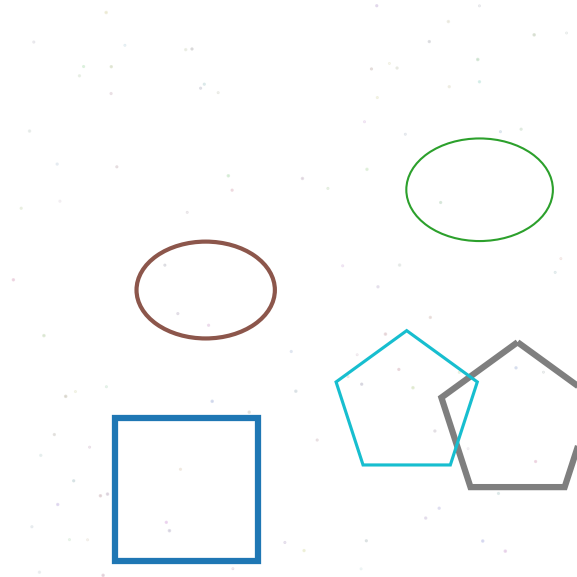[{"shape": "square", "thickness": 3, "radius": 0.62, "center": [0.324, 0.152]}, {"shape": "oval", "thickness": 1, "radius": 0.63, "center": [0.83, 0.671]}, {"shape": "oval", "thickness": 2, "radius": 0.6, "center": [0.356, 0.497]}, {"shape": "pentagon", "thickness": 3, "radius": 0.69, "center": [0.896, 0.268]}, {"shape": "pentagon", "thickness": 1.5, "radius": 0.64, "center": [0.704, 0.298]}]